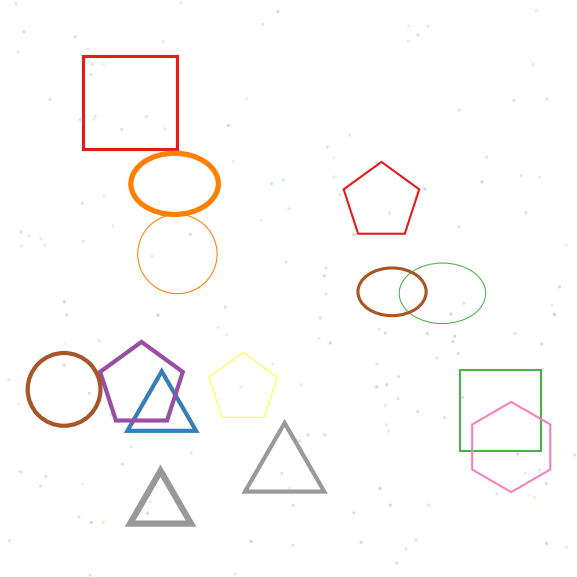[{"shape": "square", "thickness": 1.5, "radius": 0.41, "center": [0.225, 0.821]}, {"shape": "pentagon", "thickness": 1, "radius": 0.34, "center": [0.661, 0.65]}, {"shape": "triangle", "thickness": 2, "radius": 0.34, "center": [0.28, 0.287]}, {"shape": "square", "thickness": 1, "radius": 0.35, "center": [0.867, 0.289]}, {"shape": "oval", "thickness": 0.5, "radius": 0.37, "center": [0.766, 0.491]}, {"shape": "pentagon", "thickness": 2, "radius": 0.38, "center": [0.245, 0.332]}, {"shape": "oval", "thickness": 2.5, "radius": 0.38, "center": [0.302, 0.681]}, {"shape": "circle", "thickness": 0.5, "radius": 0.34, "center": [0.307, 0.559]}, {"shape": "pentagon", "thickness": 0.5, "radius": 0.31, "center": [0.421, 0.327]}, {"shape": "circle", "thickness": 2, "radius": 0.31, "center": [0.111, 0.325]}, {"shape": "oval", "thickness": 1.5, "radius": 0.3, "center": [0.679, 0.494]}, {"shape": "hexagon", "thickness": 1, "radius": 0.39, "center": [0.885, 0.225]}, {"shape": "triangle", "thickness": 2, "radius": 0.4, "center": [0.493, 0.187]}, {"shape": "triangle", "thickness": 3, "radius": 0.3, "center": [0.278, 0.123]}]